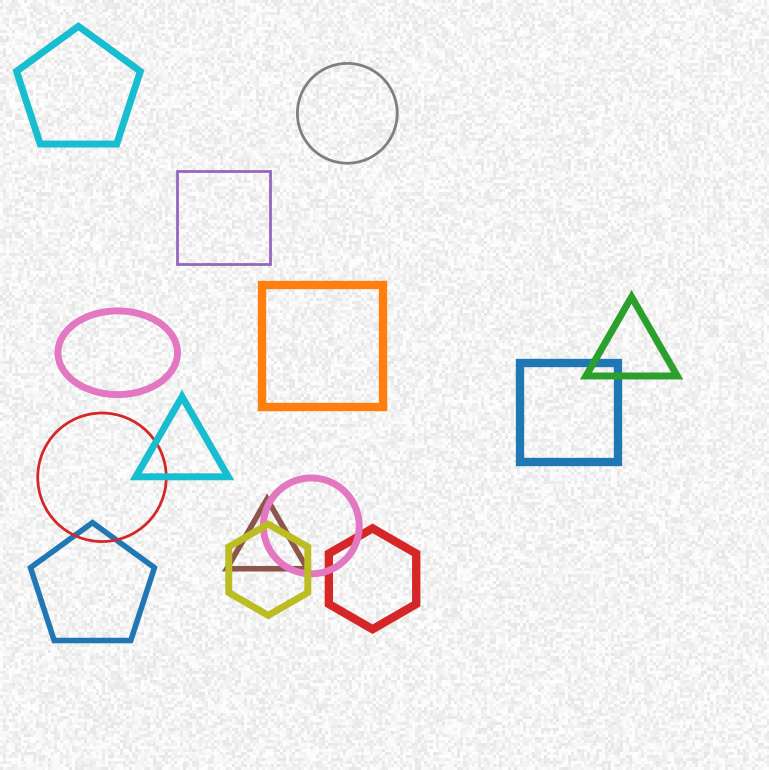[{"shape": "pentagon", "thickness": 2, "radius": 0.42, "center": [0.12, 0.237]}, {"shape": "square", "thickness": 3, "radius": 0.32, "center": [0.739, 0.464]}, {"shape": "square", "thickness": 3, "radius": 0.4, "center": [0.419, 0.551]}, {"shape": "triangle", "thickness": 2.5, "radius": 0.34, "center": [0.82, 0.546]}, {"shape": "hexagon", "thickness": 3, "radius": 0.33, "center": [0.484, 0.248]}, {"shape": "circle", "thickness": 1, "radius": 0.42, "center": [0.132, 0.38]}, {"shape": "square", "thickness": 1, "radius": 0.3, "center": [0.29, 0.718]}, {"shape": "triangle", "thickness": 2, "radius": 0.3, "center": [0.347, 0.292]}, {"shape": "oval", "thickness": 2.5, "radius": 0.39, "center": [0.153, 0.542]}, {"shape": "circle", "thickness": 2.5, "radius": 0.31, "center": [0.404, 0.317]}, {"shape": "circle", "thickness": 1, "radius": 0.32, "center": [0.451, 0.853]}, {"shape": "hexagon", "thickness": 2.5, "radius": 0.3, "center": [0.348, 0.26]}, {"shape": "triangle", "thickness": 2.5, "radius": 0.35, "center": [0.236, 0.415]}, {"shape": "pentagon", "thickness": 2.5, "radius": 0.42, "center": [0.102, 0.881]}]